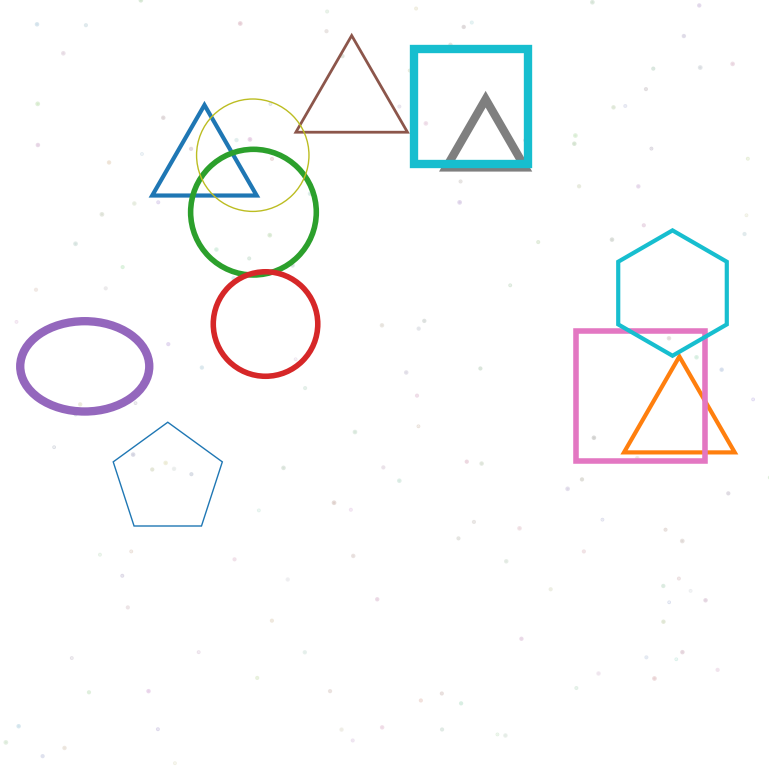[{"shape": "triangle", "thickness": 1.5, "radius": 0.39, "center": [0.266, 0.785]}, {"shape": "pentagon", "thickness": 0.5, "radius": 0.37, "center": [0.218, 0.377]}, {"shape": "triangle", "thickness": 1.5, "radius": 0.42, "center": [0.882, 0.454]}, {"shape": "circle", "thickness": 2, "radius": 0.41, "center": [0.329, 0.724]}, {"shape": "circle", "thickness": 2, "radius": 0.34, "center": [0.345, 0.579]}, {"shape": "oval", "thickness": 3, "radius": 0.42, "center": [0.11, 0.524]}, {"shape": "triangle", "thickness": 1, "radius": 0.42, "center": [0.457, 0.87]}, {"shape": "square", "thickness": 2, "radius": 0.42, "center": [0.832, 0.486]}, {"shape": "triangle", "thickness": 3, "radius": 0.3, "center": [0.631, 0.812]}, {"shape": "circle", "thickness": 0.5, "radius": 0.36, "center": [0.328, 0.798]}, {"shape": "hexagon", "thickness": 1.5, "radius": 0.41, "center": [0.873, 0.619]}, {"shape": "square", "thickness": 3, "radius": 0.37, "center": [0.612, 0.862]}]